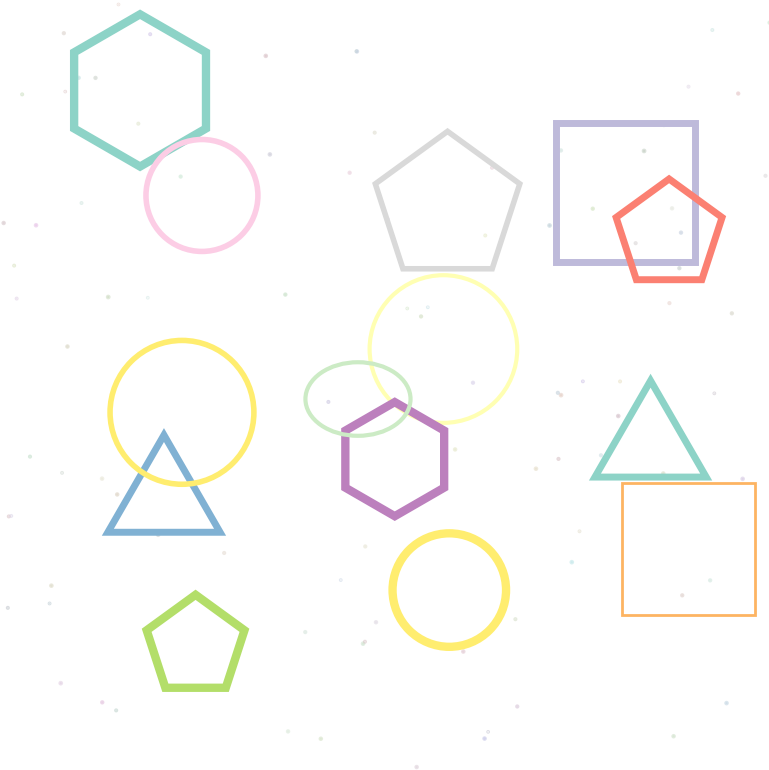[{"shape": "hexagon", "thickness": 3, "radius": 0.49, "center": [0.182, 0.883]}, {"shape": "triangle", "thickness": 2.5, "radius": 0.42, "center": [0.845, 0.422]}, {"shape": "circle", "thickness": 1.5, "radius": 0.48, "center": [0.576, 0.547]}, {"shape": "square", "thickness": 2.5, "radius": 0.45, "center": [0.813, 0.75]}, {"shape": "pentagon", "thickness": 2.5, "radius": 0.36, "center": [0.869, 0.695]}, {"shape": "triangle", "thickness": 2.5, "radius": 0.42, "center": [0.213, 0.351]}, {"shape": "square", "thickness": 1, "radius": 0.43, "center": [0.894, 0.287]}, {"shape": "pentagon", "thickness": 3, "radius": 0.33, "center": [0.254, 0.161]}, {"shape": "circle", "thickness": 2, "radius": 0.36, "center": [0.262, 0.746]}, {"shape": "pentagon", "thickness": 2, "radius": 0.49, "center": [0.581, 0.731]}, {"shape": "hexagon", "thickness": 3, "radius": 0.37, "center": [0.513, 0.404]}, {"shape": "oval", "thickness": 1.5, "radius": 0.34, "center": [0.465, 0.482]}, {"shape": "circle", "thickness": 2, "radius": 0.47, "center": [0.236, 0.464]}, {"shape": "circle", "thickness": 3, "radius": 0.37, "center": [0.584, 0.234]}]